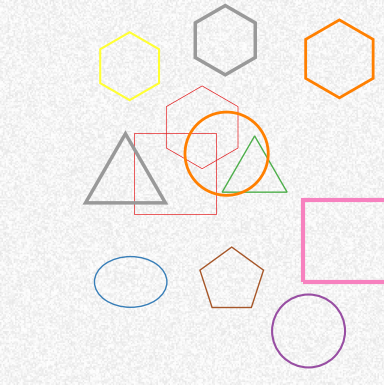[{"shape": "square", "thickness": 0.5, "radius": 0.53, "center": [0.455, 0.549]}, {"shape": "hexagon", "thickness": 0.5, "radius": 0.54, "center": [0.525, 0.669]}, {"shape": "oval", "thickness": 1, "radius": 0.47, "center": [0.339, 0.268]}, {"shape": "triangle", "thickness": 1, "radius": 0.49, "center": [0.661, 0.55]}, {"shape": "circle", "thickness": 1.5, "radius": 0.47, "center": [0.801, 0.14]}, {"shape": "hexagon", "thickness": 2, "radius": 0.51, "center": [0.882, 0.847]}, {"shape": "circle", "thickness": 2, "radius": 0.54, "center": [0.589, 0.601]}, {"shape": "hexagon", "thickness": 1.5, "radius": 0.44, "center": [0.337, 0.828]}, {"shape": "pentagon", "thickness": 1, "radius": 0.43, "center": [0.602, 0.271]}, {"shape": "square", "thickness": 3, "radius": 0.54, "center": [0.893, 0.374]}, {"shape": "hexagon", "thickness": 2.5, "radius": 0.45, "center": [0.585, 0.896]}, {"shape": "triangle", "thickness": 2.5, "radius": 0.6, "center": [0.326, 0.533]}]